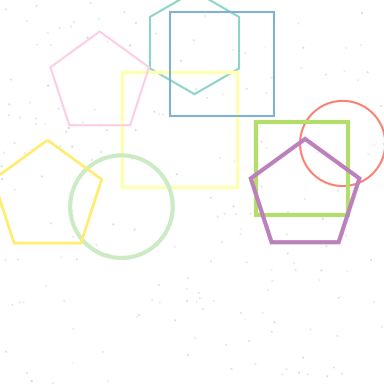[{"shape": "hexagon", "thickness": 1.5, "radius": 0.67, "center": [0.505, 0.889]}, {"shape": "square", "thickness": 2.5, "radius": 0.75, "center": [0.465, 0.664]}, {"shape": "circle", "thickness": 1.5, "radius": 0.55, "center": [0.89, 0.627]}, {"shape": "square", "thickness": 1.5, "radius": 0.68, "center": [0.577, 0.834]}, {"shape": "square", "thickness": 3, "radius": 0.6, "center": [0.785, 0.563]}, {"shape": "pentagon", "thickness": 1.5, "radius": 0.67, "center": [0.259, 0.784]}, {"shape": "pentagon", "thickness": 3, "radius": 0.74, "center": [0.792, 0.491]}, {"shape": "circle", "thickness": 3, "radius": 0.67, "center": [0.315, 0.463]}, {"shape": "pentagon", "thickness": 2, "radius": 0.74, "center": [0.123, 0.488]}]